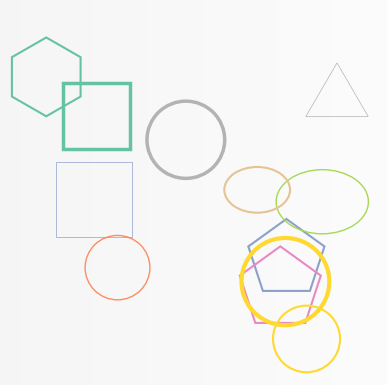[{"shape": "hexagon", "thickness": 1.5, "radius": 0.51, "center": [0.119, 0.8]}, {"shape": "square", "thickness": 2.5, "radius": 0.43, "center": [0.249, 0.699]}, {"shape": "circle", "thickness": 1, "radius": 0.42, "center": [0.303, 0.305]}, {"shape": "pentagon", "thickness": 1.5, "radius": 0.52, "center": [0.739, 0.328]}, {"shape": "square", "thickness": 0.5, "radius": 0.49, "center": [0.243, 0.482]}, {"shape": "pentagon", "thickness": 1.5, "radius": 0.55, "center": [0.723, 0.25]}, {"shape": "oval", "thickness": 1, "radius": 0.6, "center": [0.832, 0.476]}, {"shape": "circle", "thickness": 3, "radius": 0.57, "center": [0.737, 0.269]}, {"shape": "circle", "thickness": 1.5, "radius": 0.43, "center": [0.791, 0.12]}, {"shape": "oval", "thickness": 1.5, "radius": 0.42, "center": [0.664, 0.507]}, {"shape": "triangle", "thickness": 0.5, "radius": 0.47, "center": [0.87, 0.744]}, {"shape": "circle", "thickness": 2.5, "radius": 0.5, "center": [0.48, 0.637]}]